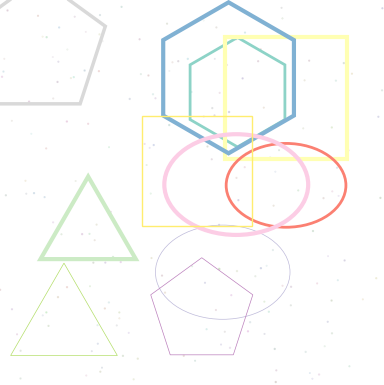[{"shape": "hexagon", "thickness": 2, "radius": 0.71, "center": [0.617, 0.761]}, {"shape": "square", "thickness": 3, "radius": 0.79, "center": [0.742, 0.747]}, {"shape": "oval", "thickness": 0.5, "radius": 0.87, "center": [0.578, 0.293]}, {"shape": "oval", "thickness": 2, "radius": 0.78, "center": [0.743, 0.519]}, {"shape": "hexagon", "thickness": 3, "radius": 0.98, "center": [0.594, 0.798]}, {"shape": "triangle", "thickness": 0.5, "radius": 0.8, "center": [0.166, 0.157]}, {"shape": "oval", "thickness": 3, "radius": 0.93, "center": [0.614, 0.521]}, {"shape": "pentagon", "thickness": 2.5, "radius": 0.9, "center": [0.102, 0.876]}, {"shape": "pentagon", "thickness": 0.5, "radius": 0.7, "center": [0.524, 0.191]}, {"shape": "triangle", "thickness": 3, "radius": 0.71, "center": [0.229, 0.398]}, {"shape": "square", "thickness": 1, "radius": 0.72, "center": [0.512, 0.556]}]